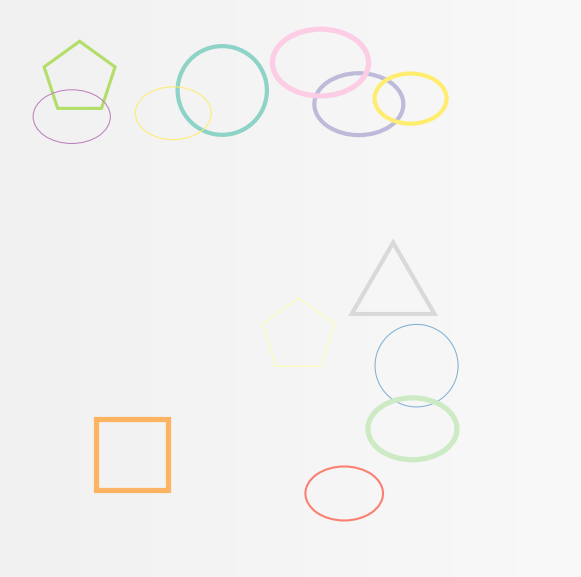[{"shape": "circle", "thickness": 2, "radius": 0.38, "center": [0.382, 0.842]}, {"shape": "pentagon", "thickness": 0.5, "radius": 0.33, "center": [0.514, 0.418]}, {"shape": "oval", "thickness": 2, "radius": 0.38, "center": [0.617, 0.819]}, {"shape": "oval", "thickness": 1, "radius": 0.33, "center": [0.592, 0.145]}, {"shape": "circle", "thickness": 0.5, "radius": 0.36, "center": [0.717, 0.366]}, {"shape": "square", "thickness": 2.5, "radius": 0.31, "center": [0.227, 0.212]}, {"shape": "pentagon", "thickness": 1.5, "radius": 0.32, "center": [0.137, 0.863]}, {"shape": "oval", "thickness": 2.5, "radius": 0.41, "center": [0.551, 0.891]}, {"shape": "triangle", "thickness": 2, "radius": 0.41, "center": [0.676, 0.497]}, {"shape": "oval", "thickness": 0.5, "radius": 0.33, "center": [0.123, 0.797]}, {"shape": "oval", "thickness": 2.5, "radius": 0.38, "center": [0.71, 0.257]}, {"shape": "oval", "thickness": 2, "radius": 0.31, "center": [0.706, 0.828]}, {"shape": "oval", "thickness": 0.5, "radius": 0.33, "center": [0.298, 0.803]}]